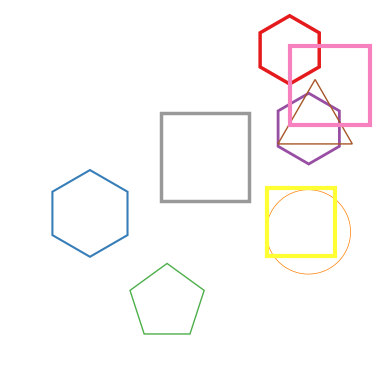[{"shape": "hexagon", "thickness": 2.5, "radius": 0.44, "center": [0.752, 0.87]}, {"shape": "hexagon", "thickness": 1.5, "radius": 0.56, "center": [0.234, 0.446]}, {"shape": "pentagon", "thickness": 1, "radius": 0.51, "center": [0.434, 0.214]}, {"shape": "hexagon", "thickness": 2, "radius": 0.46, "center": [0.802, 0.666]}, {"shape": "circle", "thickness": 0.5, "radius": 0.55, "center": [0.801, 0.398]}, {"shape": "square", "thickness": 3, "radius": 0.44, "center": [0.781, 0.423]}, {"shape": "triangle", "thickness": 1, "radius": 0.56, "center": [0.818, 0.682]}, {"shape": "square", "thickness": 3, "radius": 0.52, "center": [0.857, 0.778]}, {"shape": "square", "thickness": 2.5, "radius": 0.57, "center": [0.533, 0.593]}]